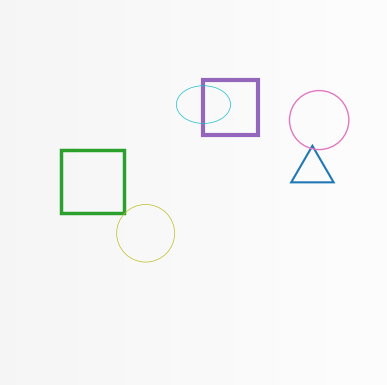[{"shape": "triangle", "thickness": 1.5, "radius": 0.32, "center": [0.806, 0.558]}, {"shape": "square", "thickness": 2.5, "radius": 0.41, "center": [0.239, 0.528]}, {"shape": "square", "thickness": 3, "radius": 0.36, "center": [0.595, 0.721]}, {"shape": "circle", "thickness": 1, "radius": 0.38, "center": [0.824, 0.688]}, {"shape": "circle", "thickness": 0.5, "radius": 0.37, "center": [0.376, 0.394]}, {"shape": "oval", "thickness": 0.5, "radius": 0.35, "center": [0.525, 0.728]}]